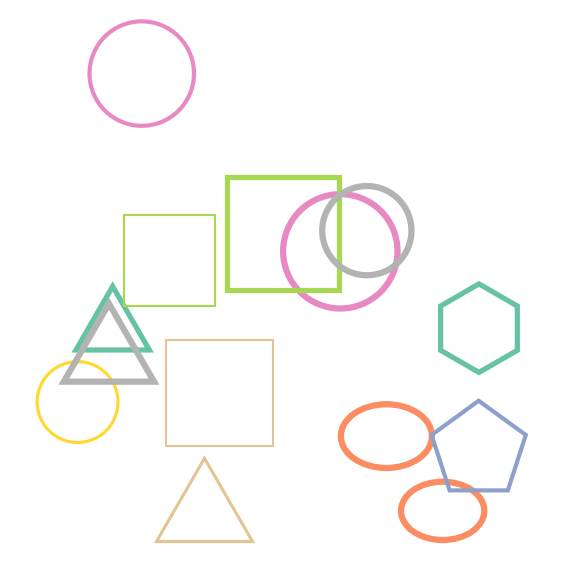[{"shape": "triangle", "thickness": 2.5, "radius": 0.37, "center": [0.195, 0.43]}, {"shape": "hexagon", "thickness": 2.5, "radius": 0.38, "center": [0.829, 0.431]}, {"shape": "oval", "thickness": 3, "radius": 0.36, "center": [0.767, 0.115]}, {"shape": "oval", "thickness": 3, "radius": 0.39, "center": [0.669, 0.244]}, {"shape": "pentagon", "thickness": 2, "radius": 0.43, "center": [0.829, 0.219]}, {"shape": "circle", "thickness": 3, "radius": 0.5, "center": [0.589, 0.564]}, {"shape": "circle", "thickness": 2, "radius": 0.45, "center": [0.245, 0.872]}, {"shape": "square", "thickness": 2.5, "radius": 0.49, "center": [0.49, 0.595]}, {"shape": "square", "thickness": 1, "radius": 0.39, "center": [0.294, 0.547]}, {"shape": "circle", "thickness": 1.5, "radius": 0.35, "center": [0.134, 0.303]}, {"shape": "triangle", "thickness": 1.5, "radius": 0.48, "center": [0.354, 0.109]}, {"shape": "square", "thickness": 1, "radius": 0.46, "center": [0.38, 0.318]}, {"shape": "triangle", "thickness": 3, "radius": 0.45, "center": [0.189, 0.383]}, {"shape": "circle", "thickness": 3, "radius": 0.39, "center": [0.635, 0.6]}]